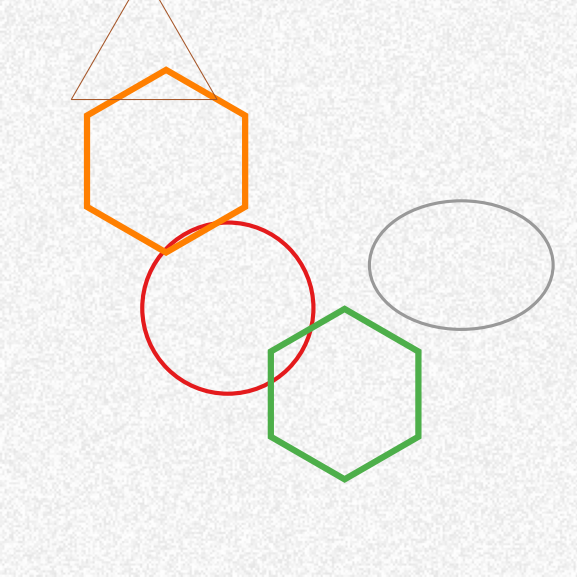[{"shape": "circle", "thickness": 2, "radius": 0.74, "center": [0.395, 0.466]}, {"shape": "hexagon", "thickness": 3, "radius": 0.74, "center": [0.597, 0.317]}, {"shape": "hexagon", "thickness": 3, "radius": 0.79, "center": [0.288, 0.72]}, {"shape": "triangle", "thickness": 0.5, "radius": 0.73, "center": [0.25, 0.9]}, {"shape": "oval", "thickness": 1.5, "radius": 0.8, "center": [0.799, 0.54]}]